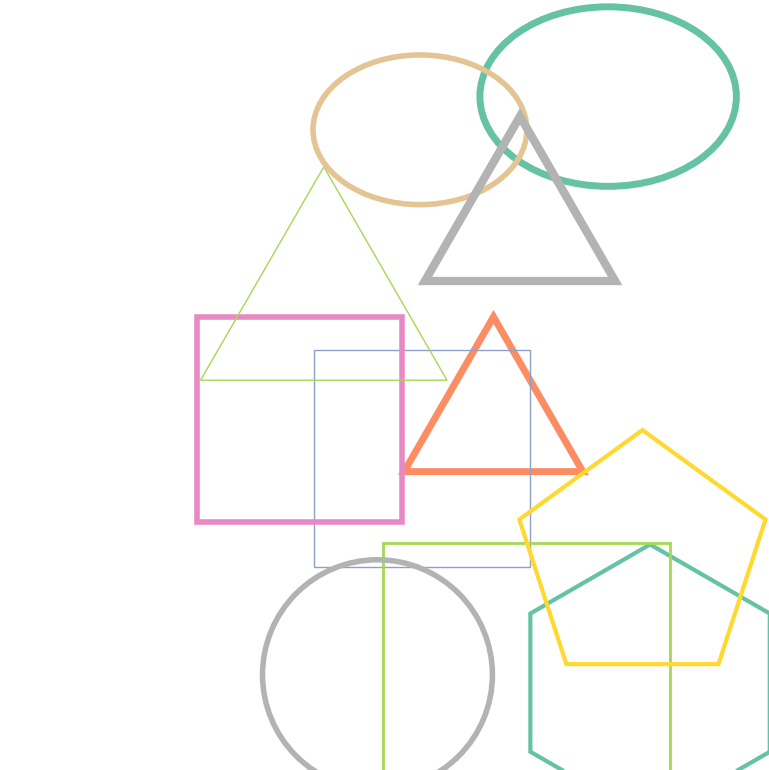[{"shape": "hexagon", "thickness": 1.5, "radius": 0.9, "center": [0.844, 0.113]}, {"shape": "oval", "thickness": 2.5, "radius": 0.83, "center": [0.79, 0.875]}, {"shape": "triangle", "thickness": 2.5, "radius": 0.67, "center": [0.641, 0.455]}, {"shape": "square", "thickness": 0.5, "radius": 0.7, "center": [0.548, 0.405]}, {"shape": "square", "thickness": 2, "radius": 0.67, "center": [0.389, 0.455]}, {"shape": "square", "thickness": 1, "radius": 0.93, "center": [0.684, 0.108]}, {"shape": "triangle", "thickness": 0.5, "radius": 0.92, "center": [0.421, 0.599]}, {"shape": "pentagon", "thickness": 1.5, "radius": 0.84, "center": [0.834, 0.273]}, {"shape": "oval", "thickness": 2, "radius": 0.69, "center": [0.545, 0.831]}, {"shape": "triangle", "thickness": 3, "radius": 0.71, "center": [0.675, 0.706]}, {"shape": "circle", "thickness": 2, "radius": 0.75, "center": [0.49, 0.124]}]